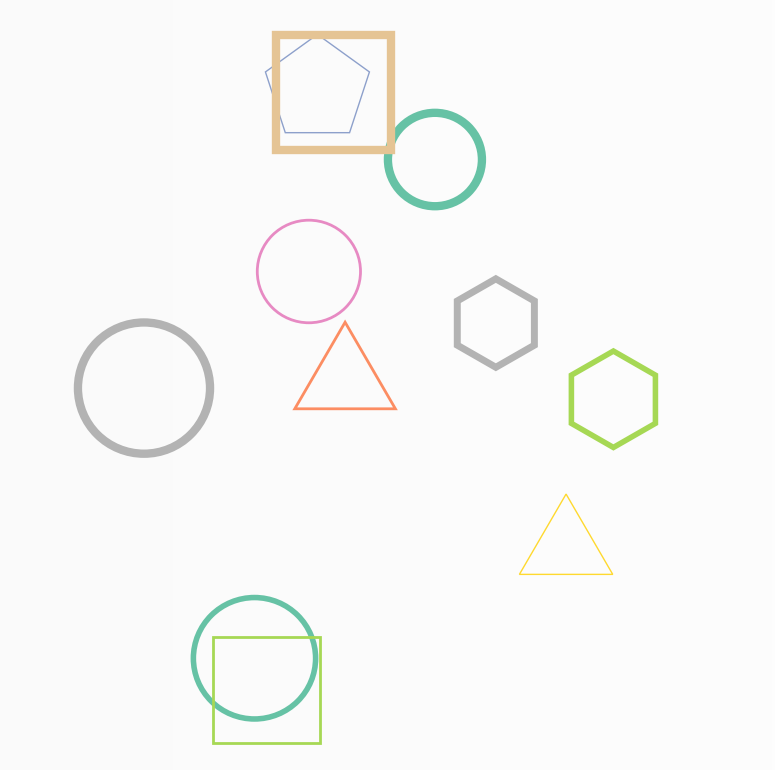[{"shape": "circle", "thickness": 2, "radius": 0.39, "center": [0.328, 0.145]}, {"shape": "circle", "thickness": 3, "radius": 0.3, "center": [0.561, 0.793]}, {"shape": "triangle", "thickness": 1, "radius": 0.37, "center": [0.445, 0.507]}, {"shape": "pentagon", "thickness": 0.5, "radius": 0.35, "center": [0.41, 0.885]}, {"shape": "circle", "thickness": 1, "radius": 0.33, "center": [0.399, 0.647]}, {"shape": "square", "thickness": 1, "radius": 0.35, "center": [0.344, 0.104]}, {"shape": "hexagon", "thickness": 2, "radius": 0.31, "center": [0.791, 0.481]}, {"shape": "triangle", "thickness": 0.5, "radius": 0.35, "center": [0.73, 0.289]}, {"shape": "square", "thickness": 3, "radius": 0.37, "center": [0.431, 0.88]}, {"shape": "circle", "thickness": 3, "radius": 0.43, "center": [0.186, 0.496]}, {"shape": "hexagon", "thickness": 2.5, "radius": 0.29, "center": [0.64, 0.58]}]